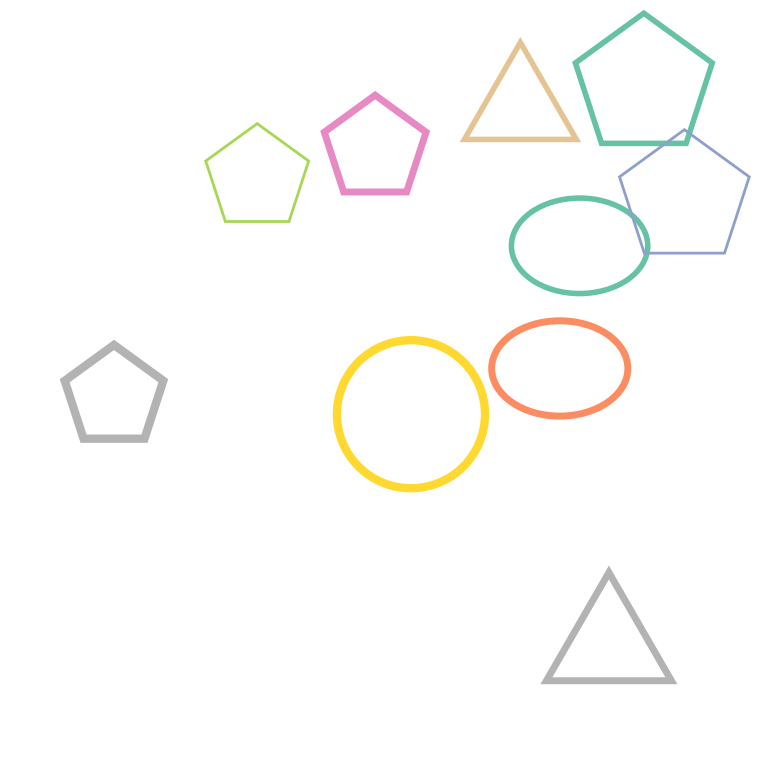[{"shape": "oval", "thickness": 2, "radius": 0.44, "center": [0.753, 0.681]}, {"shape": "pentagon", "thickness": 2, "radius": 0.47, "center": [0.836, 0.889]}, {"shape": "oval", "thickness": 2.5, "radius": 0.44, "center": [0.727, 0.522]}, {"shape": "pentagon", "thickness": 1, "radius": 0.44, "center": [0.889, 0.743]}, {"shape": "pentagon", "thickness": 2.5, "radius": 0.35, "center": [0.487, 0.807]}, {"shape": "pentagon", "thickness": 1, "radius": 0.35, "center": [0.334, 0.769]}, {"shape": "circle", "thickness": 3, "radius": 0.48, "center": [0.534, 0.462]}, {"shape": "triangle", "thickness": 2, "radius": 0.42, "center": [0.676, 0.861]}, {"shape": "pentagon", "thickness": 3, "radius": 0.34, "center": [0.148, 0.485]}, {"shape": "triangle", "thickness": 2.5, "radius": 0.47, "center": [0.791, 0.163]}]